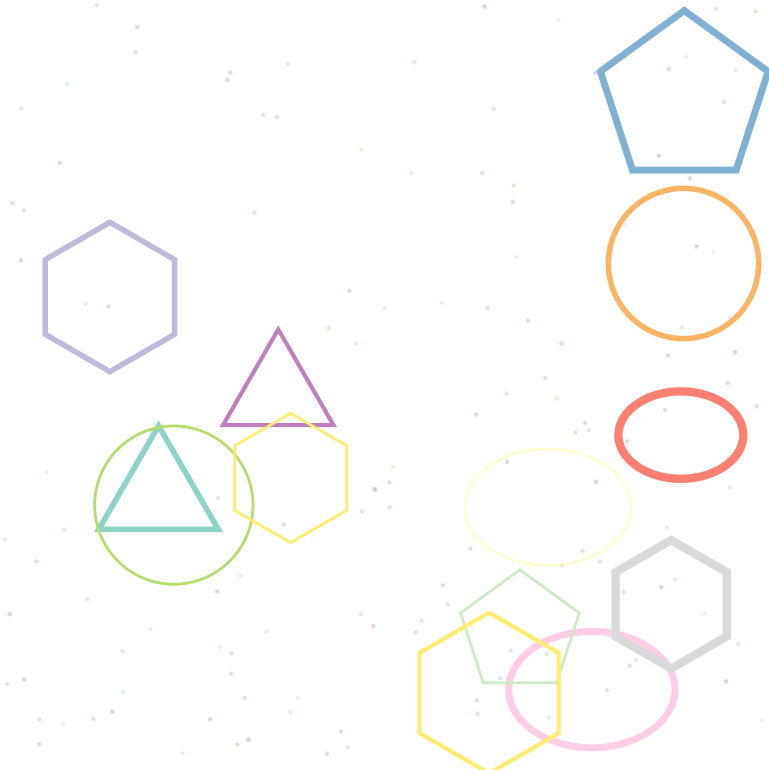[{"shape": "triangle", "thickness": 2, "radius": 0.45, "center": [0.206, 0.357]}, {"shape": "oval", "thickness": 0.5, "radius": 0.54, "center": [0.712, 0.341]}, {"shape": "hexagon", "thickness": 2, "radius": 0.48, "center": [0.143, 0.614]}, {"shape": "oval", "thickness": 3, "radius": 0.41, "center": [0.884, 0.435]}, {"shape": "pentagon", "thickness": 2.5, "radius": 0.57, "center": [0.889, 0.872]}, {"shape": "circle", "thickness": 2, "radius": 0.49, "center": [0.888, 0.658]}, {"shape": "circle", "thickness": 1, "radius": 0.51, "center": [0.226, 0.344]}, {"shape": "oval", "thickness": 2.5, "radius": 0.54, "center": [0.769, 0.104]}, {"shape": "hexagon", "thickness": 3, "radius": 0.42, "center": [0.872, 0.215]}, {"shape": "triangle", "thickness": 1.5, "radius": 0.41, "center": [0.361, 0.489]}, {"shape": "pentagon", "thickness": 1, "radius": 0.41, "center": [0.675, 0.179]}, {"shape": "hexagon", "thickness": 1.5, "radius": 0.52, "center": [0.635, 0.1]}, {"shape": "hexagon", "thickness": 1, "radius": 0.42, "center": [0.378, 0.379]}]